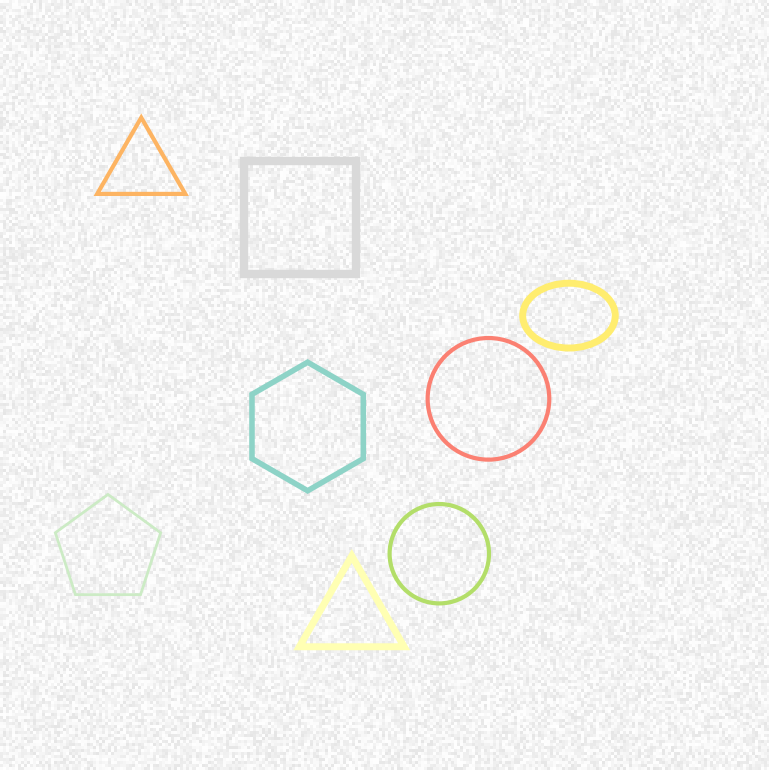[{"shape": "hexagon", "thickness": 2, "radius": 0.42, "center": [0.4, 0.446]}, {"shape": "triangle", "thickness": 2.5, "radius": 0.39, "center": [0.457, 0.199]}, {"shape": "circle", "thickness": 1.5, "radius": 0.39, "center": [0.634, 0.482]}, {"shape": "triangle", "thickness": 1.5, "radius": 0.33, "center": [0.183, 0.781]}, {"shape": "circle", "thickness": 1.5, "radius": 0.32, "center": [0.571, 0.281]}, {"shape": "square", "thickness": 3, "radius": 0.37, "center": [0.39, 0.717]}, {"shape": "pentagon", "thickness": 1, "radius": 0.36, "center": [0.14, 0.286]}, {"shape": "oval", "thickness": 2.5, "radius": 0.3, "center": [0.739, 0.59]}]